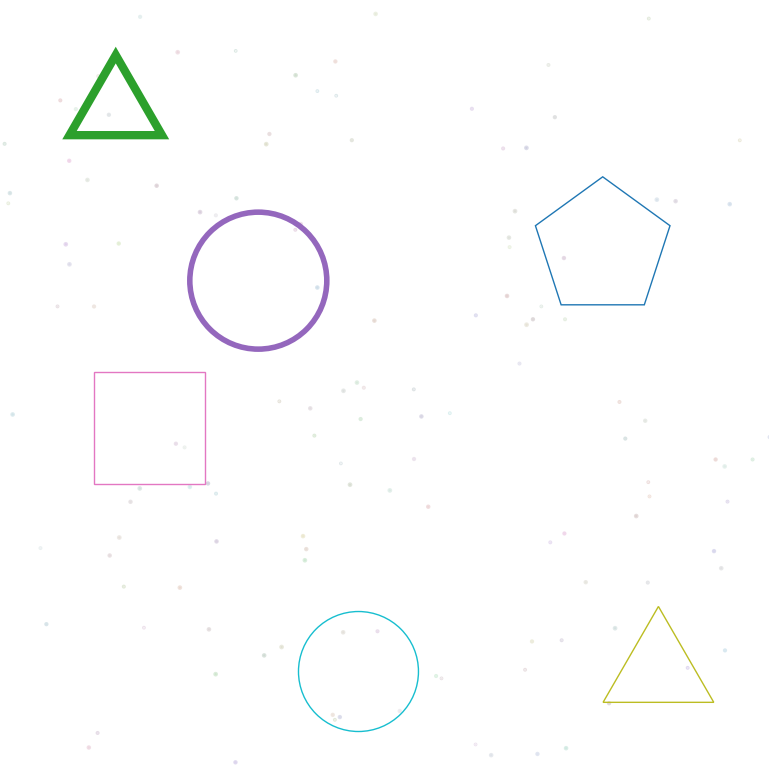[{"shape": "pentagon", "thickness": 0.5, "radius": 0.46, "center": [0.783, 0.678]}, {"shape": "triangle", "thickness": 3, "radius": 0.35, "center": [0.15, 0.859]}, {"shape": "circle", "thickness": 2, "radius": 0.44, "center": [0.335, 0.636]}, {"shape": "square", "thickness": 0.5, "radius": 0.36, "center": [0.194, 0.444]}, {"shape": "triangle", "thickness": 0.5, "radius": 0.41, "center": [0.855, 0.129]}, {"shape": "circle", "thickness": 0.5, "radius": 0.39, "center": [0.466, 0.128]}]